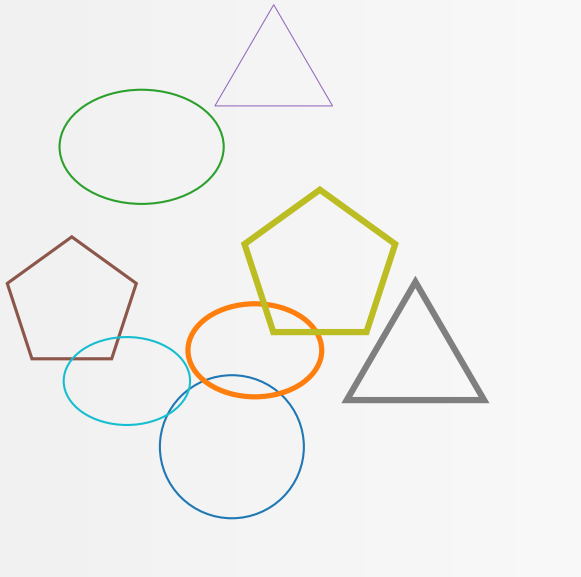[{"shape": "circle", "thickness": 1, "radius": 0.62, "center": [0.399, 0.226]}, {"shape": "oval", "thickness": 2.5, "radius": 0.58, "center": [0.438, 0.393]}, {"shape": "oval", "thickness": 1, "radius": 0.71, "center": [0.244, 0.745]}, {"shape": "triangle", "thickness": 0.5, "radius": 0.58, "center": [0.471, 0.874]}, {"shape": "pentagon", "thickness": 1.5, "radius": 0.58, "center": [0.123, 0.472]}, {"shape": "triangle", "thickness": 3, "radius": 0.68, "center": [0.715, 0.375]}, {"shape": "pentagon", "thickness": 3, "radius": 0.68, "center": [0.55, 0.534]}, {"shape": "oval", "thickness": 1, "radius": 0.54, "center": [0.218, 0.339]}]